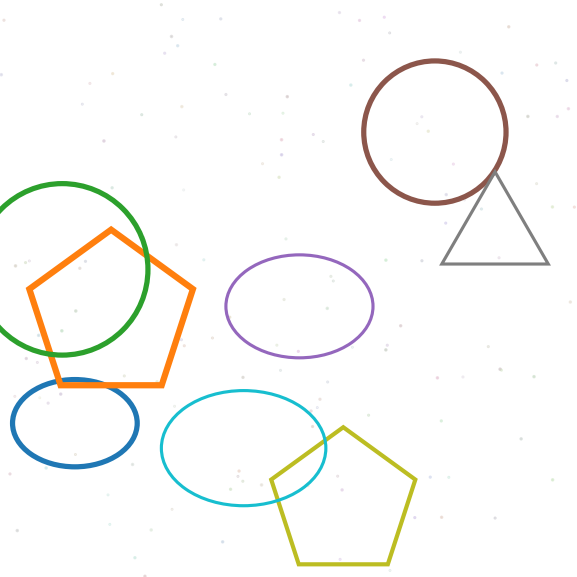[{"shape": "oval", "thickness": 2.5, "radius": 0.54, "center": [0.13, 0.266]}, {"shape": "pentagon", "thickness": 3, "radius": 0.74, "center": [0.192, 0.453]}, {"shape": "circle", "thickness": 2.5, "radius": 0.74, "center": [0.108, 0.533]}, {"shape": "oval", "thickness": 1.5, "radius": 0.64, "center": [0.519, 0.469]}, {"shape": "circle", "thickness": 2.5, "radius": 0.62, "center": [0.753, 0.77]}, {"shape": "triangle", "thickness": 1.5, "radius": 0.53, "center": [0.857, 0.595]}, {"shape": "pentagon", "thickness": 2, "radius": 0.66, "center": [0.594, 0.128]}, {"shape": "oval", "thickness": 1.5, "radius": 0.71, "center": [0.422, 0.223]}]